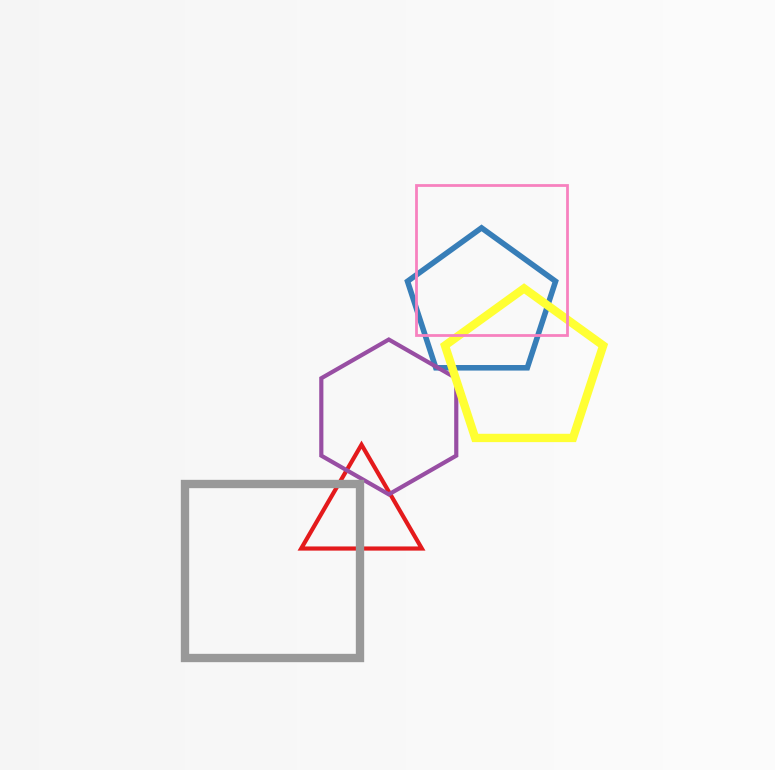[{"shape": "triangle", "thickness": 1.5, "radius": 0.45, "center": [0.466, 0.333]}, {"shape": "pentagon", "thickness": 2, "radius": 0.5, "center": [0.621, 0.604]}, {"shape": "hexagon", "thickness": 1.5, "radius": 0.5, "center": [0.502, 0.459]}, {"shape": "pentagon", "thickness": 3, "radius": 0.54, "center": [0.676, 0.518]}, {"shape": "square", "thickness": 1, "radius": 0.49, "center": [0.634, 0.662]}, {"shape": "square", "thickness": 3, "radius": 0.57, "center": [0.352, 0.259]}]